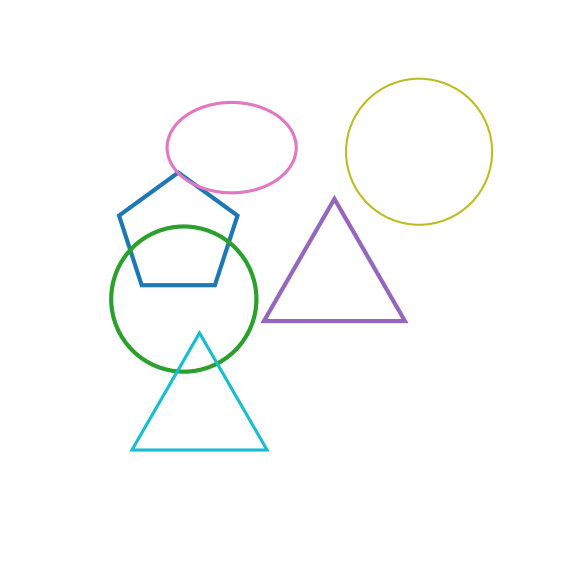[{"shape": "pentagon", "thickness": 2, "radius": 0.54, "center": [0.309, 0.593]}, {"shape": "circle", "thickness": 2, "radius": 0.63, "center": [0.318, 0.481]}, {"shape": "triangle", "thickness": 2, "radius": 0.71, "center": [0.579, 0.514]}, {"shape": "oval", "thickness": 1.5, "radius": 0.56, "center": [0.401, 0.743]}, {"shape": "circle", "thickness": 1, "radius": 0.63, "center": [0.726, 0.736]}, {"shape": "triangle", "thickness": 1.5, "radius": 0.68, "center": [0.345, 0.287]}]